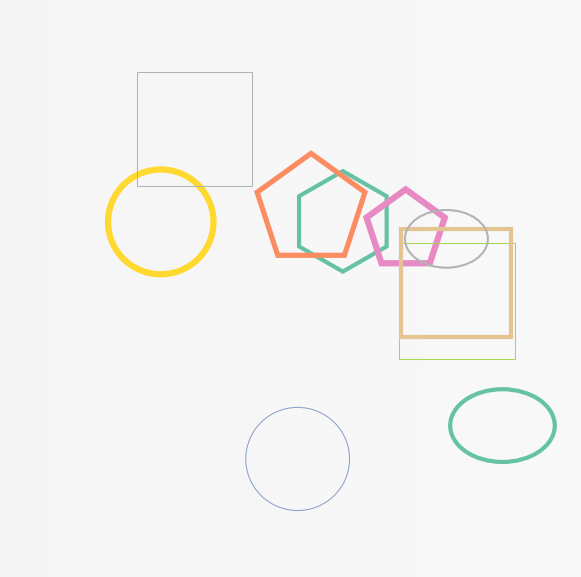[{"shape": "oval", "thickness": 2, "radius": 0.45, "center": [0.864, 0.262]}, {"shape": "hexagon", "thickness": 2, "radius": 0.43, "center": [0.59, 0.616]}, {"shape": "pentagon", "thickness": 2.5, "radius": 0.49, "center": [0.535, 0.636]}, {"shape": "circle", "thickness": 0.5, "radius": 0.45, "center": [0.512, 0.204]}, {"shape": "pentagon", "thickness": 3, "radius": 0.35, "center": [0.698, 0.6]}, {"shape": "square", "thickness": 0.5, "radius": 0.5, "center": [0.786, 0.478]}, {"shape": "circle", "thickness": 3, "radius": 0.45, "center": [0.277, 0.615]}, {"shape": "square", "thickness": 2, "radius": 0.47, "center": [0.784, 0.509]}, {"shape": "square", "thickness": 0.5, "radius": 0.5, "center": [0.335, 0.776]}, {"shape": "oval", "thickness": 1, "radius": 0.36, "center": [0.768, 0.586]}]